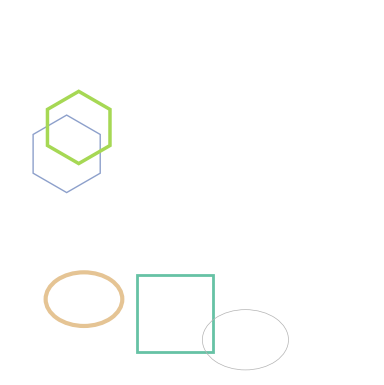[{"shape": "square", "thickness": 2, "radius": 0.5, "center": [0.454, 0.186]}, {"shape": "hexagon", "thickness": 1, "radius": 0.5, "center": [0.173, 0.6]}, {"shape": "hexagon", "thickness": 2.5, "radius": 0.47, "center": [0.204, 0.669]}, {"shape": "oval", "thickness": 3, "radius": 0.5, "center": [0.218, 0.223]}, {"shape": "oval", "thickness": 0.5, "radius": 0.56, "center": [0.637, 0.117]}]